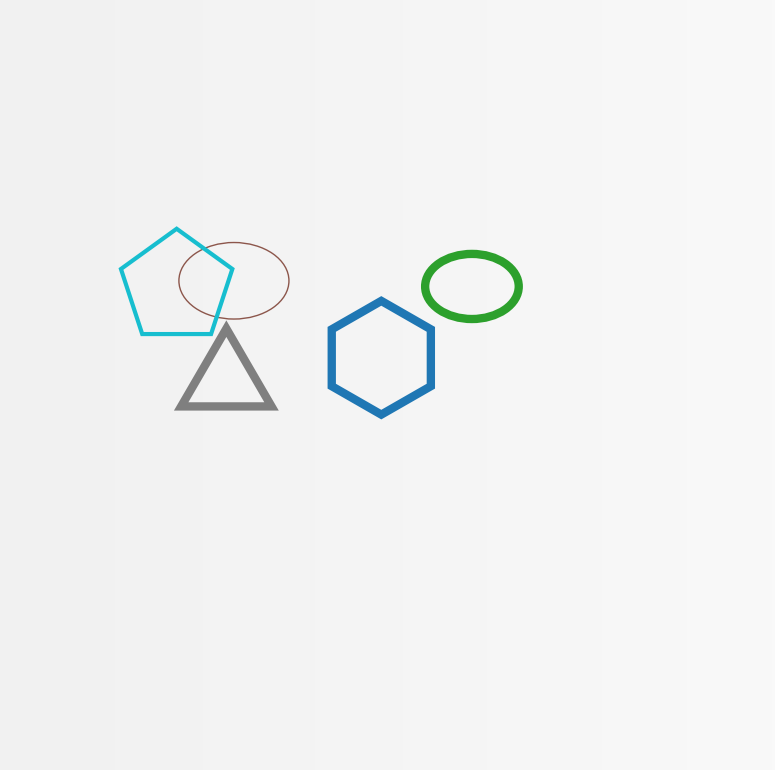[{"shape": "hexagon", "thickness": 3, "radius": 0.37, "center": [0.492, 0.535]}, {"shape": "oval", "thickness": 3, "radius": 0.3, "center": [0.609, 0.628]}, {"shape": "oval", "thickness": 0.5, "radius": 0.35, "center": [0.302, 0.635]}, {"shape": "triangle", "thickness": 3, "radius": 0.34, "center": [0.292, 0.506]}, {"shape": "pentagon", "thickness": 1.5, "radius": 0.38, "center": [0.228, 0.627]}]